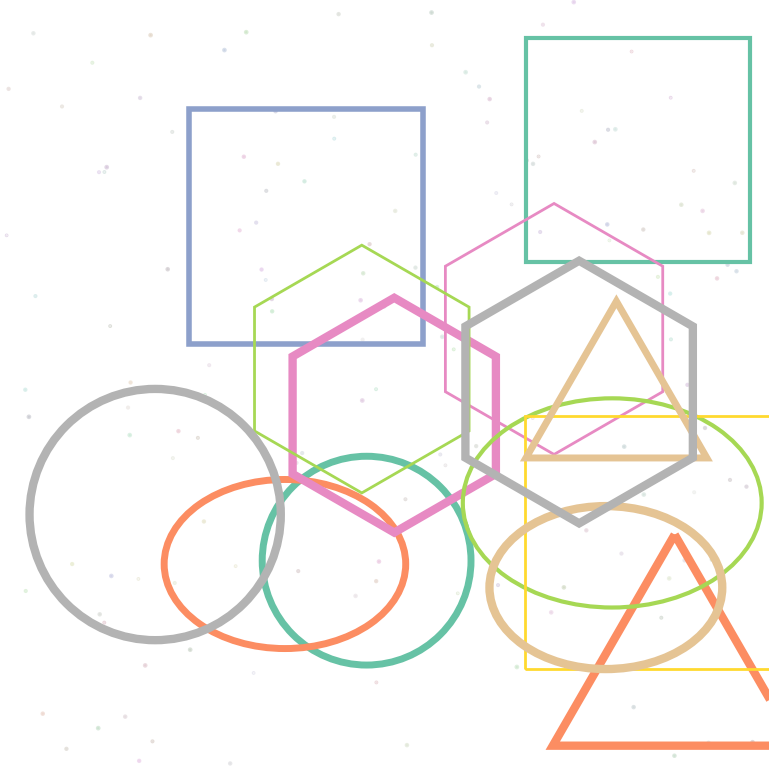[{"shape": "circle", "thickness": 2.5, "radius": 0.68, "center": [0.476, 0.272]}, {"shape": "square", "thickness": 1.5, "radius": 0.73, "center": [0.829, 0.805]}, {"shape": "triangle", "thickness": 3, "radius": 0.91, "center": [0.876, 0.123]}, {"shape": "oval", "thickness": 2.5, "radius": 0.78, "center": [0.37, 0.268]}, {"shape": "square", "thickness": 2, "radius": 0.76, "center": [0.397, 0.706]}, {"shape": "hexagon", "thickness": 3, "radius": 0.76, "center": [0.512, 0.461]}, {"shape": "hexagon", "thickness": 1, "radius": 0.81, "center": [0.72, 0.573]}, {"shape": "oval", "thickness": 1.5, "radius": 0.97, "center": [0.795, 0.347]}, {"shape": "hexagon", "thickness": 1, "radius": 0.8, "center": [0.47, 0.521]}, {"shape": "square", "thickness": 1, "radius": 0.82, "center": [0.847, 0.296]}, {"shape": "oval", "thickness": 3, "radius": 0.76, "center": [0.787, 0.237]}, {"shape": "triangle", "thickness": 2.5, "radius": 0.68, "center": [0.801, 0.473]}, {"shape": "hexagon", "thickness": 3, "radius": 0.85, "center": [0.752, 0.491]}, {"shape": "circle", "thickness": 3, "radius": 0.82, "center": [0.202, 0.332]}]